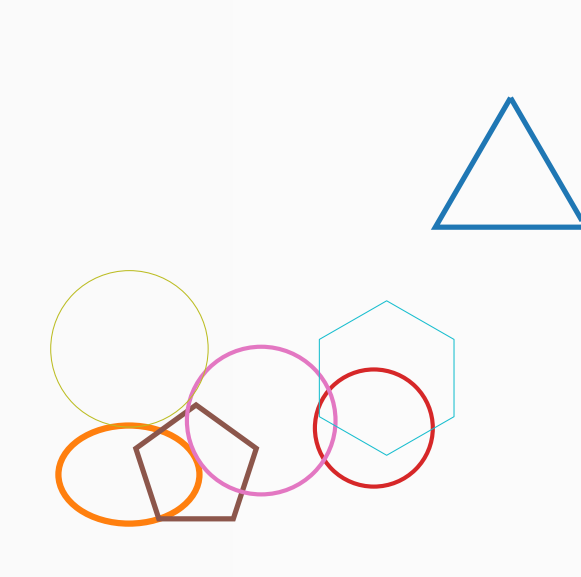[{"shape": "triangle", "thickness": 2.5, "radius": 0.75, "center": [0.878, 0.68]}, {"shape": "oval", "thickness": 3, "radius": 0.61, "center": [0.222, 0.177]}, {"shape": "circle", "thickness": 2, "radius": 0.51, "center": [0.643, 0.258]}, {"shape": "pentagon", "thickness": 2.5, "radius": 0.54, "center": [0.337, 0.189]}, {"shape": "circle", "thickness": 2, "radius": 0.64, "center": [0.449, 0.271]}, {"shape": "circle", "thickness": 0.5, "radius": 0.68, "center": [0.223, 0.395]}, {"shape": "hexagon", "thickness": 0.5, "radius": 0.67, "center": [0.665, 0.345]}]